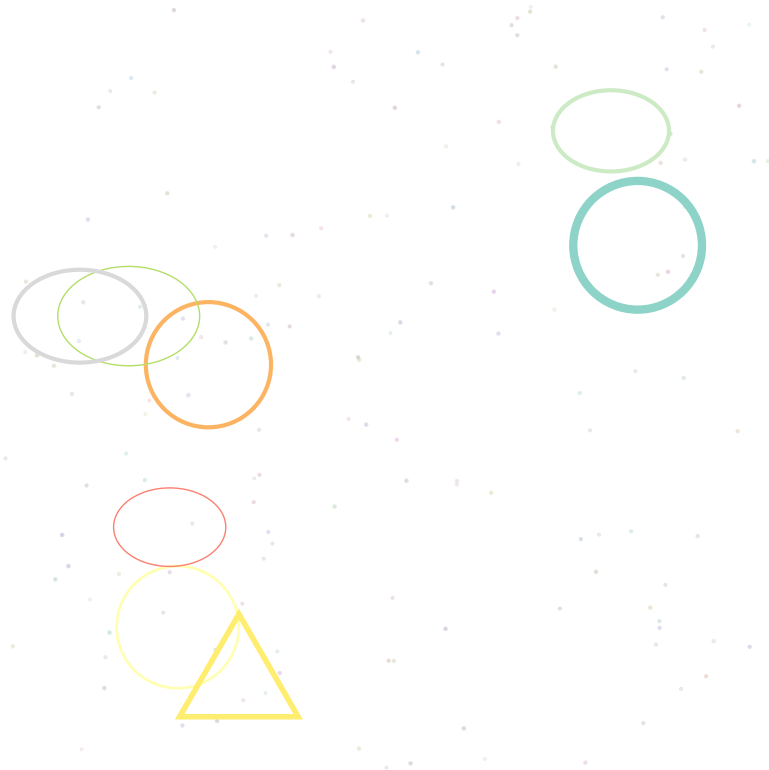[{"shape": "circle", "thickness": 3, "radius": 0.42, "center": [0.828, 0.681]}, {"shape": "circle", "thickness": 1, "radius": 0.4, "center": [0.231, 0.185]}, {"shape": "oval", "thickness": 0.5, "radius": 0.36, "center": [0.22, 0.315]}, {"shape": "circle", "thickness": 1.5, "radius": 0.41, "center": [0.271, 0.526]}, {"shape": "oval", "thickness": 0.5, "radius": 0.46, "center": [0.167, 0.589]}, {"shape": "oval", "thickness": 1.5, "radius": 0.43, "center": [0.104, 0.589]}, {"shape": "oval", "thickness": 1.5, "radius": 0.38, "center": [0.793, 0.83]}, {"shape": "triangle", "thickness": 2, "radius": 0.44, "center": [0.31, 0.114]}]